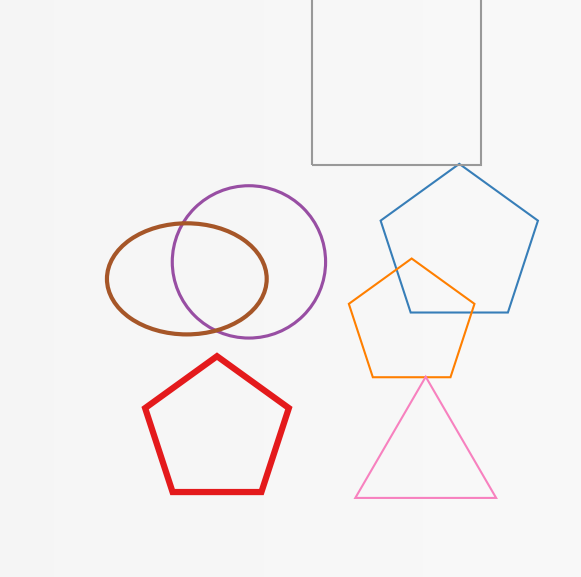[{"shape": "pentagon", "thickness": 3, "radius": 0.65, "center": [0.373, 0.252]}, {"shape": "pentagon", "thickness": 1, "radius": 0.71, "center": [0.79, 0.573]}, {"shape": "circle", "thickness": 1.5, "radius": 0.66, "center": [0.428, 0.546]}, {"shape": "pentagon", "thickness": 1, "radius": 0.57, "center": [0.708, 0.438]}, {"shape": "oval", "thickness": 2, "radius": 0.69, "center": [0.321, 0.516]}, {"shape": "triangle", "thickness": 1, "radius": 0.7, "center": [0.732, 0.207]}, {"shape": "square", "thickness": 1, "radius": 0.73, "center": [0.682, 0.86]}]